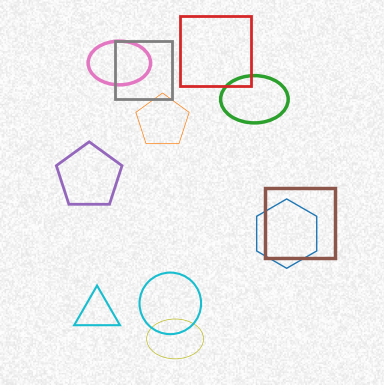[{"shape": "hexagon", "thickness": 1, "radius": 0.45, "center": [0.745, 0.393]}, {"shape": "pentagon", "thickness": 0.5, "radius": 0.36, "center": [0.422, 0.686]}, {"shape": "oval", "thickness": 2.5, "radius": 0.44, "center": [0.661, 0.742]}, {"shape": "square", "thickness": 2, "radius": 0.46, "center": [0.56, 0.867]}, {"shape": "pentagon", "thickness": 2, "radius": 0.45, "center": [0.232, 0.542]}, {"shape": "square", "thickness": 2.5, "radius": 0.45, "center": [0.779, 0.42]}, {"shape": "oval", "thickness": 2.5, "radius": 0.41, "center": [0.31, 0.836]}, {"shape": "square", "thickness": 2, "radius": 0.37, "center": [0.373, 0.818]}, {"shape": "oval", "thickness": 0.5, "radius": 0.37, "center": [0.455, 0.12]}, {"shape": "triangle", "thickness": 1.5, "radius": 0.34, "center": [0.252, 0.19]}, {"shape": "circle", "thickness": 1.5, "radius": 0.4, "center": [0.442, 0.212]}]